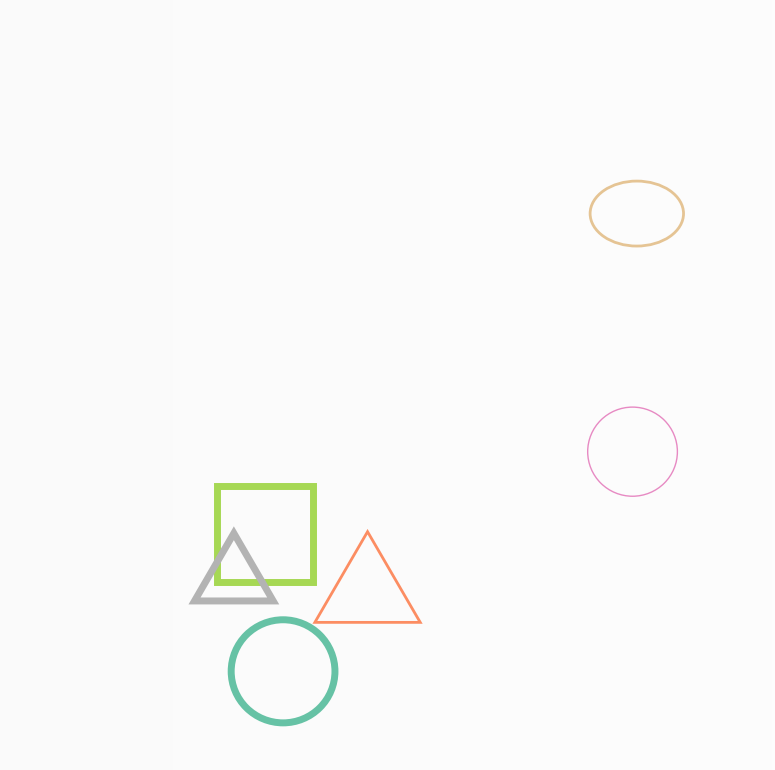[{"shape": "circle", "thickness": 2.5, "radius": 0.33, "center": [0.365, 0.128]}, {"shape": "triangle", "thickness": 1, "radius": 0.39, "center": [0.474, 0.231]}, {"shape": "circle", "thickness": 0.5, "radius": 0.29, "center": [0.816, 0.413]}, {"shape": "square", "thickness": 2.5, "radius": 0.31, "center": [0.342, 0.307]}, {"shape": "oval", "thickness": 1, "radius": 0.3, "center": [0.822, 0.723]}, {"shape": "triangle", "thickness": 2.5, "radius": 0.29, "center": [0.302, 0.249]}]